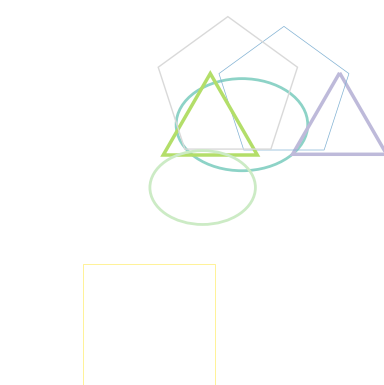[{"shape": "oval", "thickness": 2, "radius": 0.85, "center": [0.628, 0.676]}, {"shape": "triangle", "thickness": 2.5, "radius": 0.71, "center": [0.882, 0.67]}, {"shape": "pentagon", "thickness": 0.5, "radius": 0.89, "center": [0.738, 0.754]}, {"shape": "triangle", "thickness": 2.5, "radius": 0.71, "center": [0.546, 0.668]}, {"shape": "pentagon", "thickness": 1, "radius": 0.95, "center": [0.592, 0.767]}, {"shape": "oval", "thickness": 2, "radius": 0.69, "center": [0.526, 0.513]}, {"shape": "square", "thickness": 0.5, "radius": 0.86, "center": [0.387, 0.142]}]